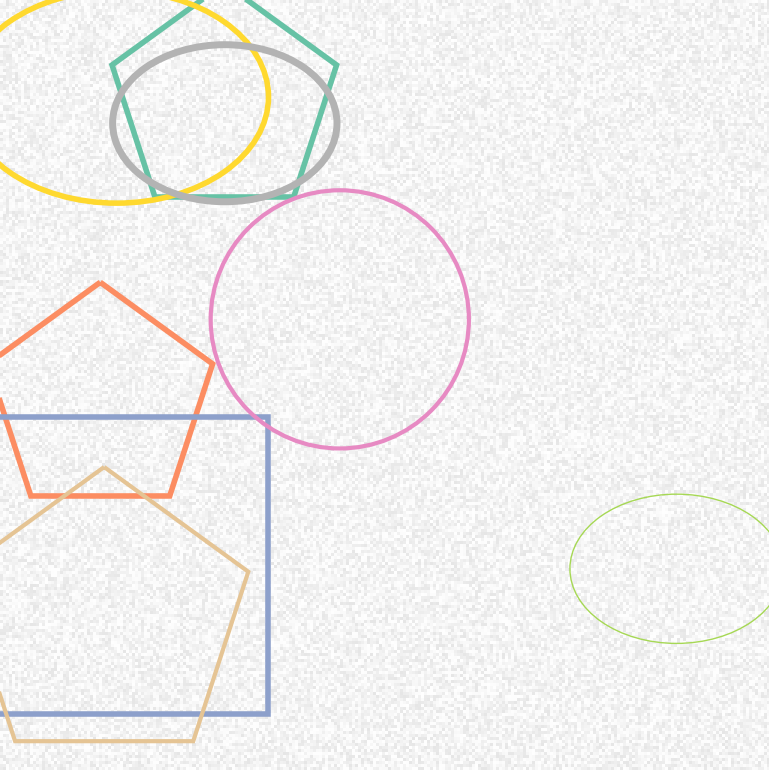[{"shape": "pentagon", "thickness": 2, "radius": 0.77, "center": [0.291, 0.868]}, {"shape": "pentagon", "thickness": 2, "radius": 0.77, "center": [0.13, 0.48]}, {"shape": "square", "thickness": 2, "radius": 0.96, "center": [0.156, 0.266]}, {"shape": "circle", "thickness": 1.5, "radius": 0.84, "center": [0.441, 0.585]}, {"shape": "oval", "thickness": 0.5, "radius": 0.69, "center": [0.879, 0.261]}, {"shape": "oval", "thickness": 2, "radius": 0.99, "center": [0.152, 0.874]}, {"shape": "pentagon", "thickness": 1.5, "radius": 0.98, "center": [0.135, 0.197]}, {"shape": "oval", "thickness": 2.5, "radius": 0.73, "center": [0.292, 0.84]}]